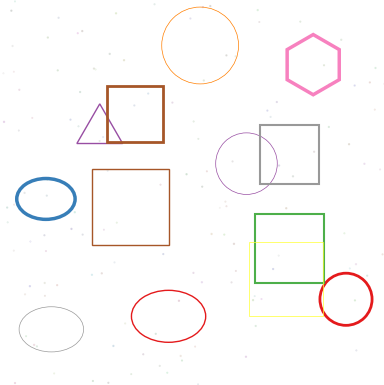[{"shape": "circle", "thickness": 2, "radius": 0.34, "center": [0.899, 0.223]}, {"shape": "oval", "thickness": 1, "radius": 0.48, "center": [0.438, 0.178]}, {"shape": "oval", "thickness": 2.5, "radius": 0.38, "center": [0.119, 0.483]}, {"shape": "square", "thickness": 1.5, "radius": 0.45, "center": [0.753, 0.354]}, {"shape": "triangle", "thickness": 1, "radius": 0.34, "center": [0.259, 0.662]}, {"shape": "circle", "thickness": 0.5, "radius": 0.4, "center": [0.64, 0.575]}, {"shape": "circle", "thickness": 0.5, "radius": 0.5, "center": [0.52, 0.882]}, {"shape": "square", "thickness": 0.5, "radius": 0.48, "center": [0.743, 0.275]}, {"shape": "square", "thickness": 2, "radius": 0.36, "center": [0.351, 0.704]}, {"shape": "square", "thickness": 1, "radius": 0.5, "center": [0.339, 0.463]}, {"shape": "hexagon", "thickness": 2.5, "radius": 0.39, "center": [0.814, 0.832]}, {"shape": "square", "thickness": 1.5, "radius": 0.38, "center": [0.753, 0.598]}, {"shape": "oval", "thickness": 0.5, "radius": 0.42, "center": [0.133, 0.145]}]